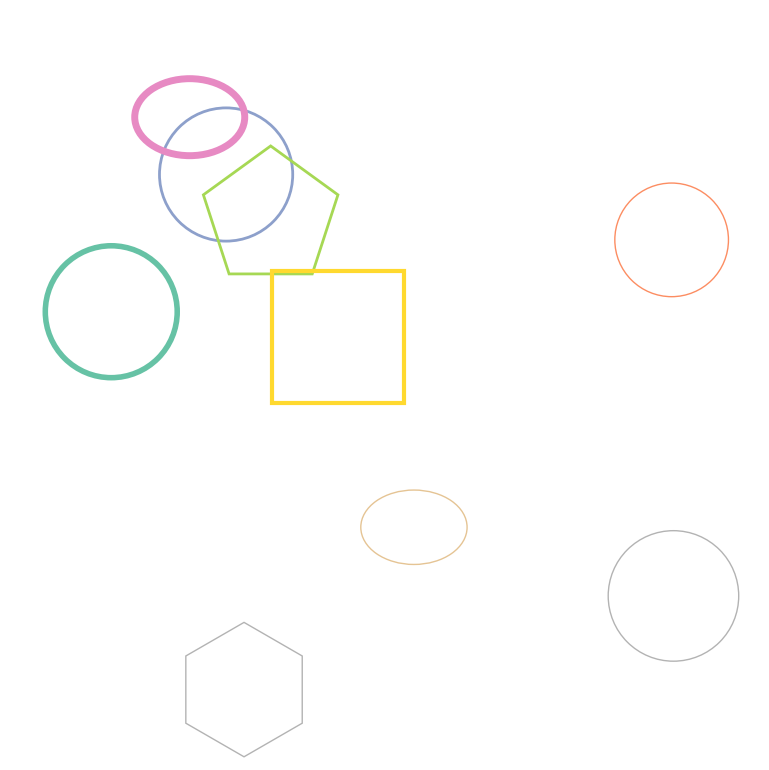[{"shape": "circle", "thickness": 2, "radius": 0.43, "center": [0.144, 0.595]}, {"shape": "circle", "thickness": 0.5, "radius": 0.37, "center": [0.872, 0.688]}, {"shape": "circle", "thickness": 1, "radius": 0.43, "center": [0.294, 0.773]}, {"shape": "oval", "thickness": 2.5, "radius": 0.36, "center": [0.246, 0.848]}, {"shape": "pentagon", "thickness": 1, "radius": 0.46, "center": [0.352, 0.719]}, {"shape": "square", "thickness": 1.5, "radius": 0.43, "center": [0.439, 0.563]}, {"shape": "oval", "thickness": 0.5, "radius": 0.35, "center": [0.538, 0.315]}, {"shape": "hexagon", "thickness": 0.5, "radius": 0.44, "center": [0.317, 0.104]}, {"shape": "circle", "thickness": 0.5, "radius": 0.42, "center": [0.875, 0.226]}]